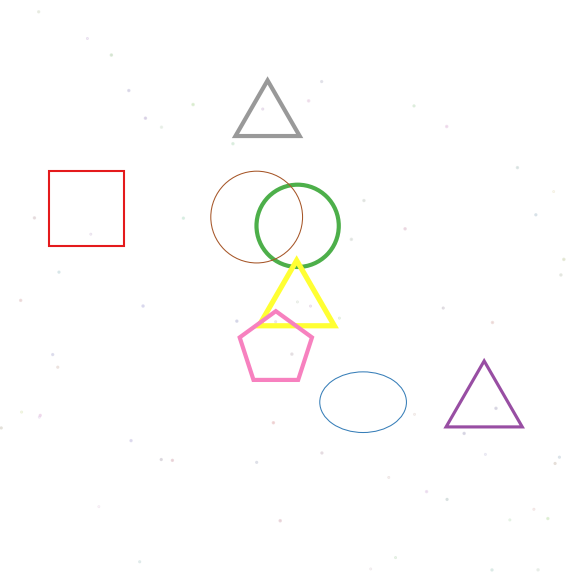[{"shape": "square", "thickness": 1, "radius": 0.33, "center": [0.15, 0.638]}, {"shape": "oval", "thickness": 0.5, "radius": 0.38, "center": [0.629, 0.303]}, {"shape": "circle", "thickness": 2, "radius": 0.36, "center": [0.515, 0.608]}, {"shape": "triangle", "thickness": 1.5, "radius": 0.38, "center": [0.838, 0.298]}, {"shape": "triangle", "thickness": 2.5, "radius": 0.38, "center": [0.514, 0.473]}, {"shape": "circle", "thickness": 0.5, "radius": 0.4, "center": [0.444, 0.623]}, {"shape": "pentagon", "thickness": 2, "radius": 0.33, "center": [0.478, 0.395]}, {"shape": "triangle", "thickness": 2, "radius": 0.32, "center": [0.463, 0.796]}]